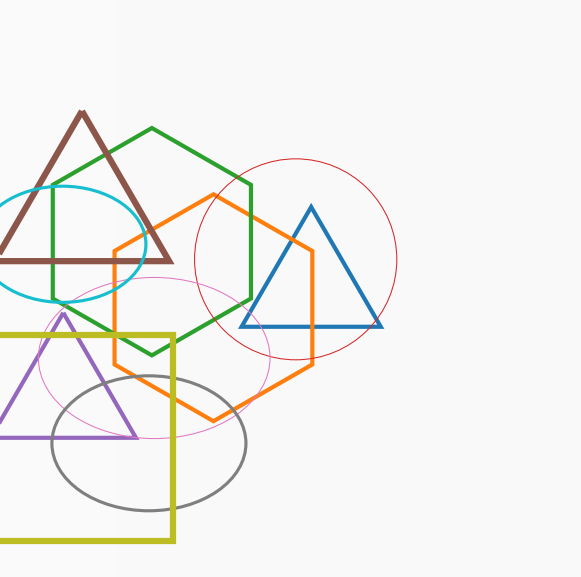[{"shape": "triangle", "thickness": 2, "radius": 0.69, "center": [0.535, 0.502]}, {"shape": "hexagon", "thickness": 2, "radius": 0.98, "center": [0.367, 0.466]}, {"shape": "hexagon", "thickness": 2, "radius": 0.98, "center": [0.261, 0.581]}, {"shape": "circle", "thickness": 0.5, "radius": 0.87, "center": [0.509, 0.55]}, {"shape": "triangle", "thickness": 2, "radius": 0.72, "center": [0.109, 0.313]}, {"shape": "triangle", "thickness": 3, "radius": 0.87, "center": [0.141, 0.634]}, {"shape": "oval", "thickness": 0.5, "radius": 1.0, "center": [0.265, 0.379]}, {"shape": "oval", "thickness": 1.5, "radius": 0.83, "center": [0.256, 0.232]}, {"shape": "square", "thickness": 3, "radius": 0.89, "center": [0.12, 0.24]}, {"shape": "oval", "thickness": 1.5, "radius": 0.72, "center": [0.107, 0.576]}]